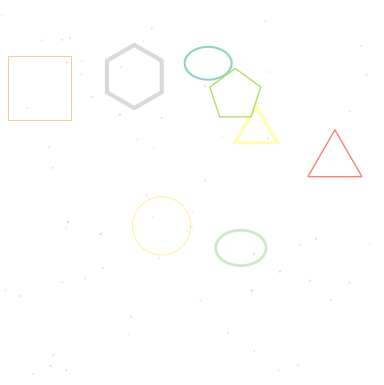[{"shape": "oval", "thickness": 1.5, "radius": 0.3, "center": [0.541, 0.836]}, {"shape": "triangle", "thickness": 2.5, "radius": 0.32, "center": [0.665, 0.661]}, {"shape": "triangle", "thickness": 1, "radius": 0.41, "center": [0.87, 0.582]}, {"shape": "square", "thickness": 0.5, "radius": 0.41, "center": [0.103, 0.772]}, {"shape": "pentagon", "thickness": 1, "radius": 0.35, "center": [0.611, 0.753]}, {"shape": "hexagon", "thickness": 3, "radius": 0.41, "center": [0.349, 0.801]}, {"shape": "oval", "thickness": 2, "radius": 0.33, "center": [0.626, 0.356]}, {"shape": "circle", "thickness": 0.5, "radius": 0.38, "center": [0.42, 0.413]}]